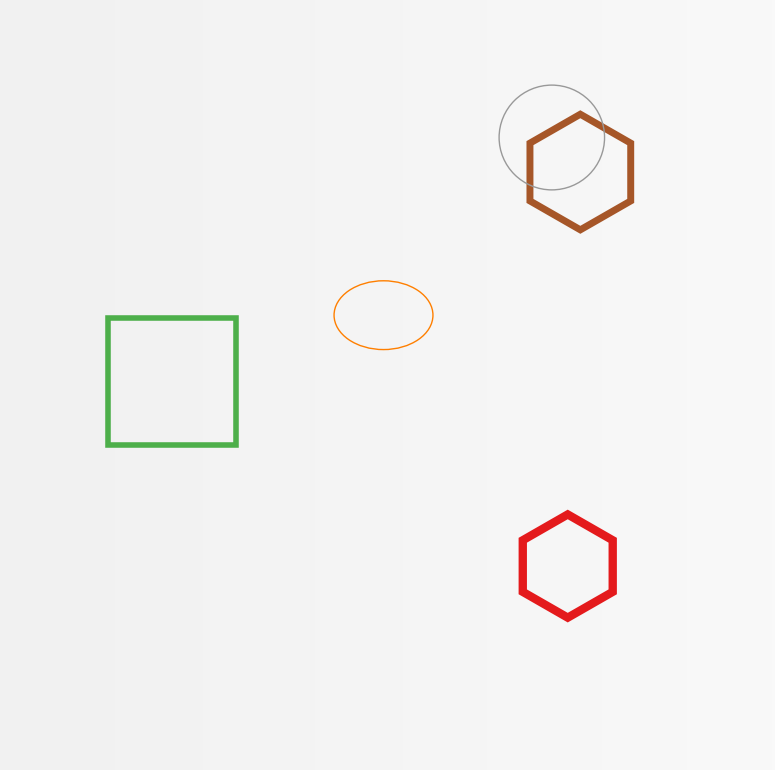[{"shape": "hexagon", "thickness": 3, "radius": 0.34, "center": [0.733, 0.265]}, {"shape": "square", "thickness": 2, "radius": 0.41, "center": [0.222, 0.505]}, {"shape": "oval", "thickness": 0.5, "radius": 0.32, "center": [0.495, 0.591]}, {"shape": "hexagon", "thickness": 2.5, "radius": 0.38, "center": [0.749, 0.777]}, {"shape": "circle", "thickness": 0.5, "radius": 0.34, "center": [0.712, 0.821]}]